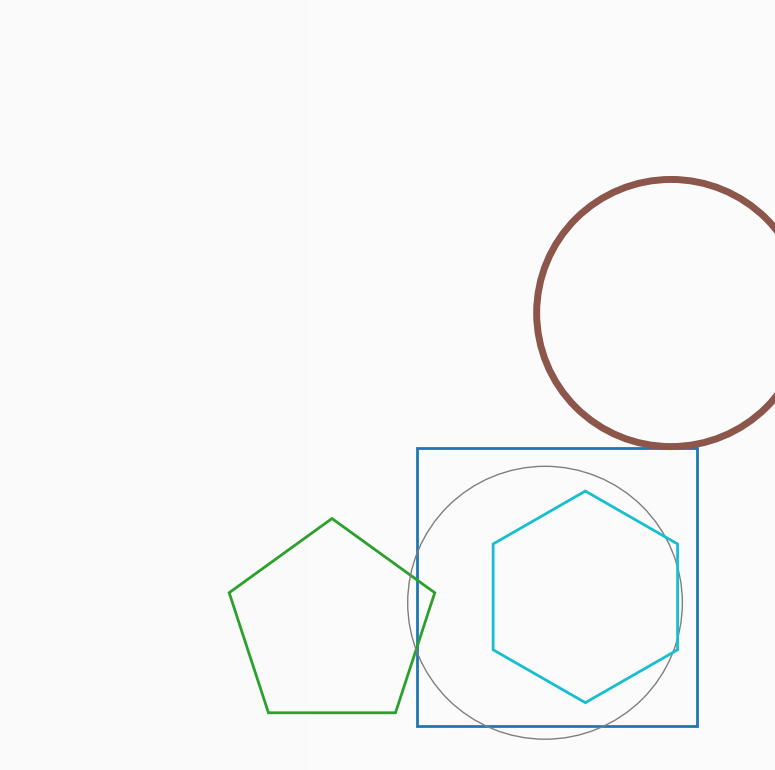[{"shape": "square", "thickness": 1, "radius": 0.9, "center": [0.719, 0.237]}, {"shape": "pentagon", "thickness": 1, "radius": 0.7, "center": [0.428, 0.187]}, {"shape": "circle", "thickness": 2.5, "radius": 0.87, "center": [0.866, 0.593]}, {"shape": "circle", "thickness": 0.5, "radius": 0.89, "center": [0.703, 0.217]}, {"shape": "hexagon", "thickness": 1, "radius": 0.69, "center": [0.755, 0.225]}]